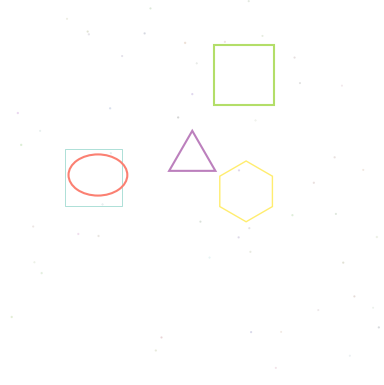[{"shape": "square", "thickness": 0.5, "radius": 0.37, "center": [0.243, 0.538]}, {"shape": "oval", "thickness": 1.5, "radius": 0.38, "center": [0.254, 0.545]}, {"shape": "square", "thickness": 1.5, "radius": 0.39, "center": [0.633, 0.805]}, {"shape": "triangle", "thickness": 1.5, "radius": 0.35, "center": [0.499, 0.591]}, {"shape": "hexagon", "thickness": 1, "radius": 0.39, "center": [0.639, 0.503]}]